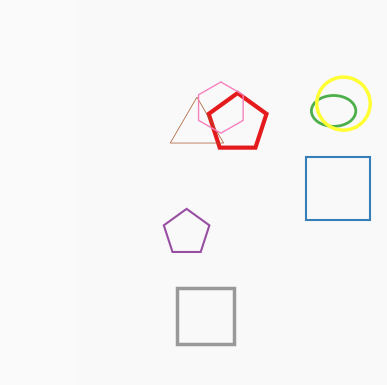[{"shape": "pentagon", "thickness": 3, "radius": 0.39, "center": [0.613, 0.68]}, {"shape": "square", "thickness": 1.5, "radius": 0.41, "center": [0.872, 0.512]}, {"shape": "oval", "thickness": 2, "radius": 0.29, "center": [0.861, 0.712]}, {"shape": "pentagon", "thickness": 1.5, "radius": 0.31, "center": [0.482, 0.396]}, {"shape": "circle", "thickness": 2.5, "radius": 0.34, "center": [0.886, 0.731]}, {"shape": "triangle", "thickness": 0.5, "radius": 0.4, "center": [0.508, 0.668]}, {"shape": "hexagon", "thickness": 1, "radius": 0.33, "center": [0.57, 0.721]}, {"shape": "square", "thickness": 2.5, "radius": 0.36, "center": [0.53, 0.18]}]